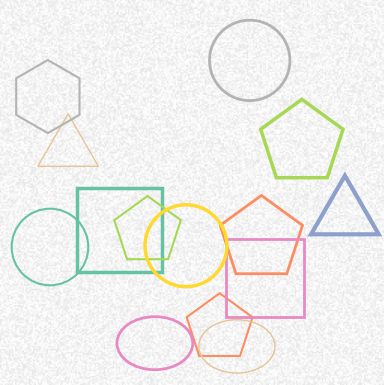[{"shape": "square", "thickness": 2.5, "radius": 0.55, "center": [0.31, 0.402]}, {"shape": "circle", "thickness": 1.5, "radius": 0.5, "center": [0.13, 0.358]}, {"shape": "pentagon", "thickness": 2, "radius": 0.56, "center": [0.679, 0.38]}, {"shape": "pentagon", "thickness": 1.5, "radius": 0.45, "center": [0.57, 0.148]}, {"shape": "triangle", "thickness": 3, "radius": 0.51, "center": [0.896, 0.442]}, {"shape": "square", "thickness": 2, "radius": 0.51, "center": [0.688, 0.278]}, {"shape": "oval", "thickness": 2, "radius": 0.49, "center": [0.402, 0.109]}, {"shape": "pentagon", "thickness": 1.5, "radius": 0.45, "center": [0.383, 0.4]}, {"shape": "pentagon", "thickness": 2.5, "radius": 0.56, "center": [0.784, 0.629]}, {"shape": "circle", "thickness": 2.5, "radius": 0.53, "center": [0.483, 0.362]}, {"shape": "triangle", "thickness": 1, "radius": 0.45, "center": [0.177, 0.613]}, {"shape": "oval", "thickness": 1, "radius": 0.49, "center": [0.615, 0.1]}, {"shape": "circle", "thickness": 2, "radius": 0.52, "center": [0.649, 0.843]}, {"shape": "hexagon", "thickness": 1.5, "radius": 0.47, "center": [0.124, 0.749]}]